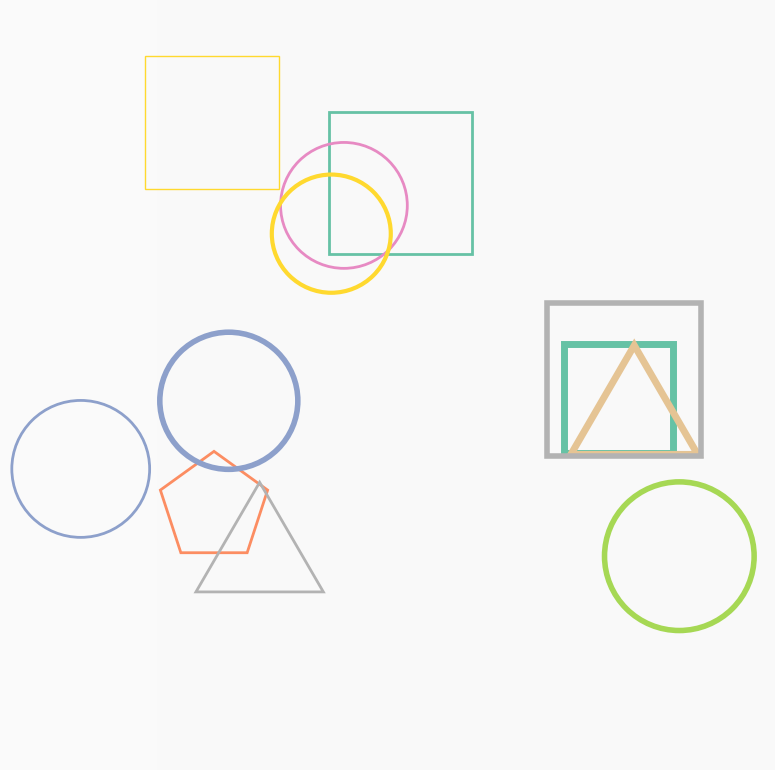[{"shape": "square", "thickness": 1, "radius": 0.46, "center": [0.517, 0.762]}, {"shape": "square", "thickness": 2.5, "radius": 0.35, "center": [0.798, 0.483]}, {"shape": "pentagon", "thickness": 1, "radius": 0.36, "center": [0.276, 0.341]}, {"shape": "circle", "thickness": 1, "radius": 0.44, "center": [0.104, 0.391]}, {"shape": "circle", "thickness": 2, "radius": 0.45, "center": [0.295, 0.48]}, {"shape": "circle", "thickness": 1, "radius": 0.41, "center": [0.444, 0.733]}, {"shape": "circle", "thickness": 2, "radius": 0.48, "center": [0.877, 0.278]}, {"shape": "square", "thickness": 0.5, "radius": 0.43, "center": [0.274, 0.841]}, {"shape": "circle", "thickness": 1.5, "radius": 0.38, "center": [0.427, 0.697]}, {"shape": "triangle", "thickness": 2.5, "radius": 0.47, "center": [0.818, 0.457]}, {"shape": "triangle", "thickness": 1, "radius": 0.47, "center": [0.335, 0.279]}, {"shape": "square", "thickness": 2, "radius": 0.5, "center": [0.805, 0.507]}]